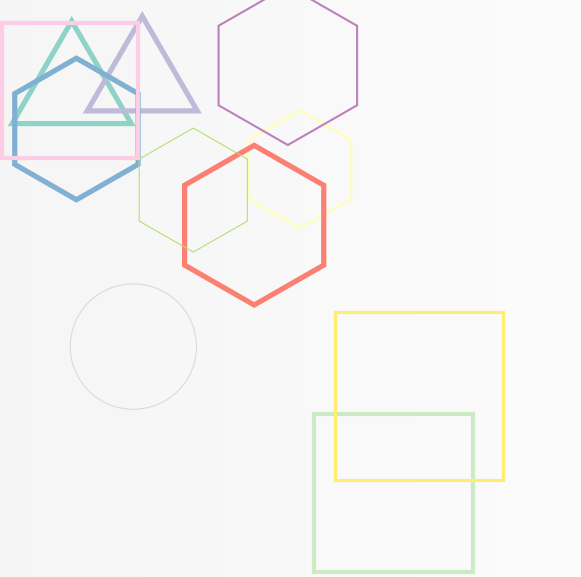[{"shape": "triangle", "thickness": 2.5, "radius": 0.59, "center": [0.123, 0.844]}, {"shape": "hexagon", "thickness": 1, "radius": 0.51, "center": [0.516, 0.706]}, {"shape": "triangle", "thickness": 2.5, "radius": 0.55, "center": [0.245, 0.862]}, {"shape": "hexagon", "thickness": 2.5, "radius": 0.69, "center": [0.437, 0.609]}, {"shape": "hexagon", "thickness": 2.5, "radius": 0.61, "center": [0.131, 0.776]}, {"shape": "hexagon", "thickness": 0.5, "radius": 0.54, "center": [0.333, 0.67]}, {"shape": "square", "thickness": 2, "radius": 0.59, "center": [0.12, 0.842]}, {"shape": "circle", "thickness": 0.5, "radius": 0.54, "center": [0.229, 0.399]}, {"shape": "hexagon", "thickness": 1, "radius": 0.69, "center": [0.495, 0.886]}, {"shape": "square", "thickness": 2, "radius": 0.68, "center": [0.676, 0.146]}, {"shape": "square", "thickness": 1.5, "radius": 0.73, "center": [0.721, 0.314]}]